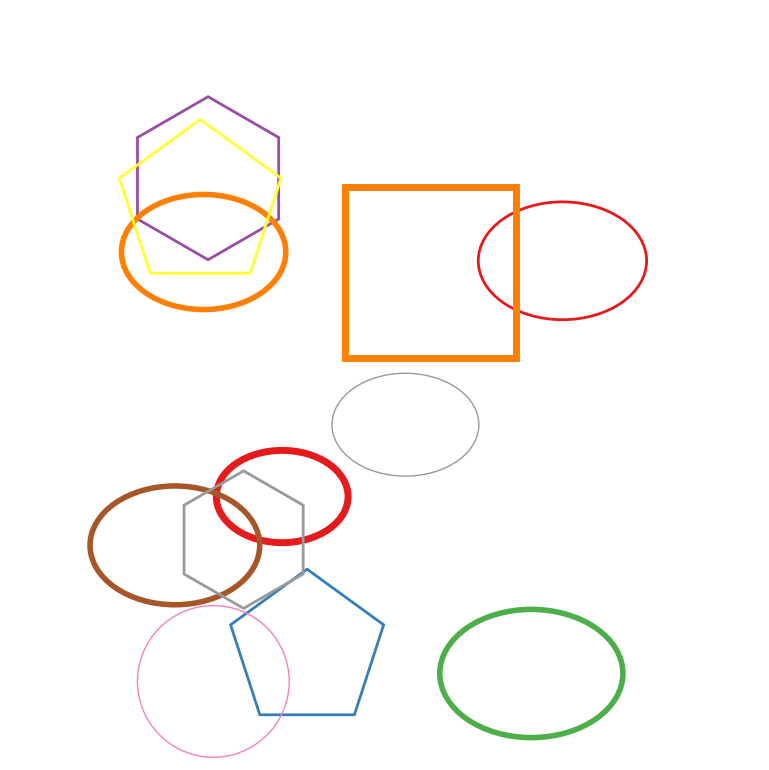[{"shape": "oval", "thickness": 1, "radius": 0.55, "center": [0.73, 0.661]}, {"shape": "oval", "thickness": 2.5, "radius": 0.43, "center": [0.366, 0.355]}, {"shape": "pentagon", "thickness": 1, "radius": 0.52, "center": [0.399, 0.156]}, {"shape": "oval", "thickness": 2, "radius": 0.59, "center": [0.69, 0.125]}, {"shape": "hexagon", "thickness": 1, "radius": 0.53, "center": [0.27, 0.769]}, {"shape": "oval", "thickness": 2, "radius": 0.53, "center": [0.264, 0.673]}, {"shape": "square", "thickness": 2.5, "radius": 0.56, "center": [0.559, 0.646]}, {"shape": "pentagon", "thickness": 1, "radius": 0.55, "center": [0.26, 0.734]}, {"shape": "oval", "thickness": 2, "radius": 0.55, "center": [0.227, 0.292]}, {"shape": "circle", "thickness": 0.5, "radius": 0.49, "center": [0.277, 0.115]}, {"shape": "oval", "thickness": 0.5, "radius": 0.48, "center": [0.527, 0.448]}, {"shape": "hexagon", "thickness": 1, "radius": 0.45, "center": [0.316, 0.299]}]